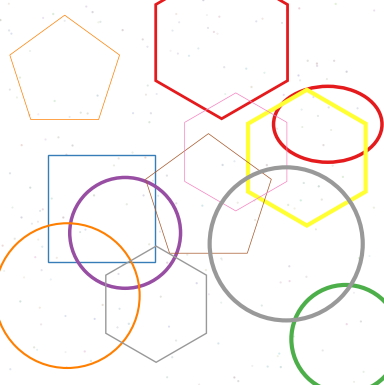[{"shape": "hexagon", "thickness": 2, "radius": 0.99, "center": [0.576, 0.889]}, {"shape": "oval", "thickness": 2.5, "radius": 0.7, "center": [0.851, 0.677]}, {"shape": "square", "thickness": 1, "radius": 0.69, "center": [0.263, 0.458]}, {"shape": "circle", "thickness": 3, "radius": 0.7, "center": [0.897, 0.119]}, {"shape": "circle", "thickness": 2.5, "radius": 0.72, "center": [0.325, 0.395]}, {"shape": "pentagon", "thickness": 0.5, "radius": 0.75, "center": [0.168, 0.811]}, {"shape": "circle", "thickness": 1.5, "radius": 0.94, "center": [0.175, 0.232]}, {"shape": "hexagon", "thickness": 3, "radius": 0.88, "center": [0.797, 0.591]}, {"shape": "pentagon", "thickness": 0.5, "radius": 0.86, "center": [0.541, 0.481]}, {"shape": "hexagon", "thickness": 0.5, "radius": 0.77, "center": [0.612, 0.605]}, {"shape": "hexagon", "thickness": 1, "radius": 0.75, "center": [0.405, 0.21]}, {"shape": "circle", "thickness": 3, "radius": 0.99, "center": [0.743, 0.367]}]